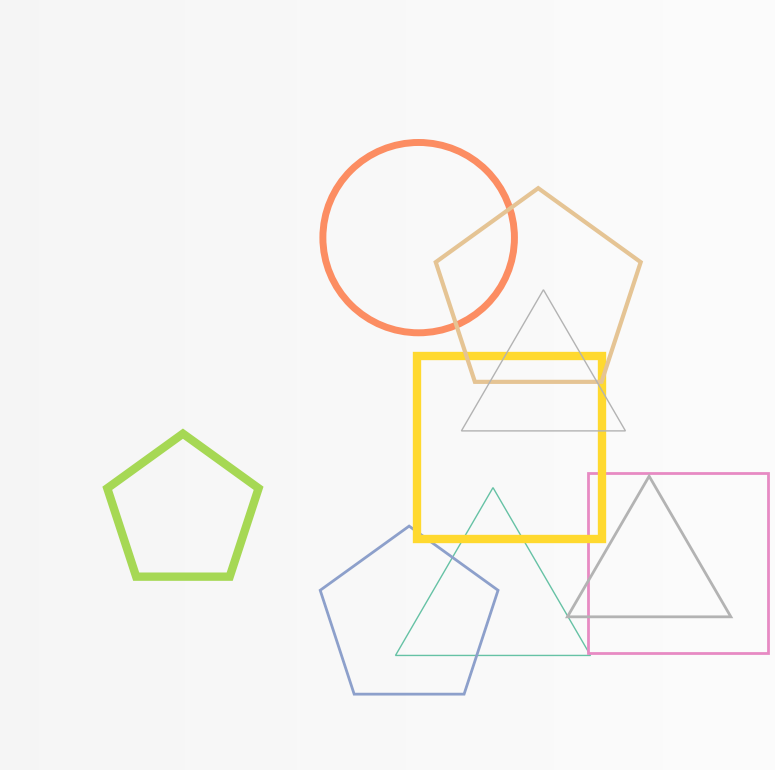[{"shape": "triangle", "thickness": 0.5, "radius": 0.73, "center": [0.636, 0.221]}, {"shape": "circle", "thickness": 2.5, "radius": 0.62, "center": [0.54, 0.691]}, {"shape": "pentagon", "thickness": 1, "radius": 0.6, "center": [0.528, 0.196]}, {"shape": "square", "thickness": 1, "radius": 0.58, "center": [0.875, 0.269]}, {"shape": "pentagon", "thickness": 3, "radius": 0.51, "center": [0.236, 0.334]}, {"shape": "square", "thickness": 3, "radius": 0.6, "center": [0.657, 0.419]}, {"shape": "pentagon", "thickness": 1.5, "radius": 0.7, "center": [0.694, 0.617]}, {"shape": "triangle", "thickness": 1, "radius": 0.61, "center": [0.838, 0.26]}, {"shape": "triangle", "thickness": 0.5, "radius": 0.61, "center": [0.701, 0.501]}]